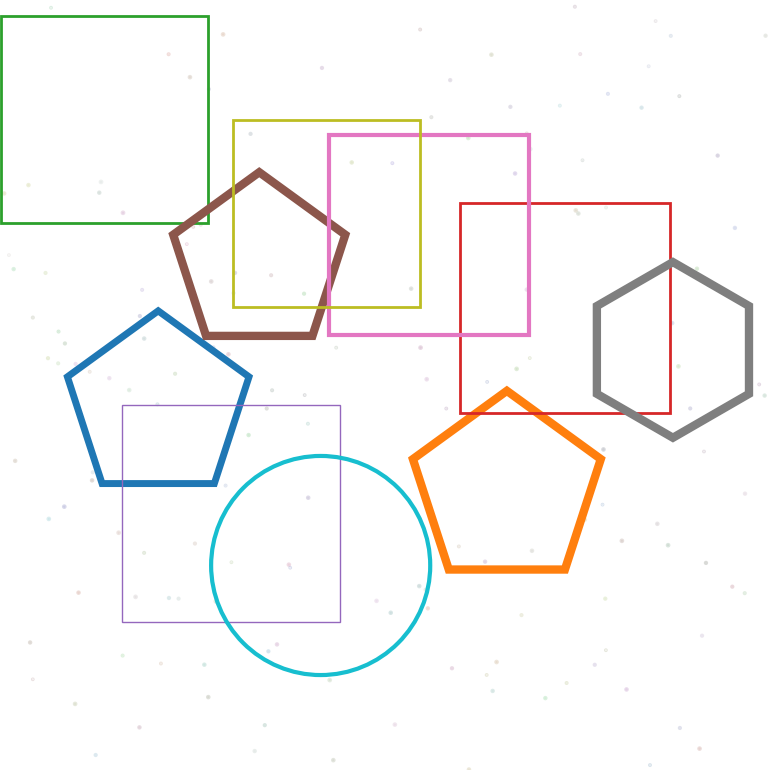[{"shape": "pentagon", "thickness": 2.5, "radius": 0.62, "center": [0.205, 0.472]}, {"shape": "pentagon", "thickness": 3, "radius": 0.64, "center": [0.658, 0.364]}, {"shape": "square", "thickness": 1, "radius": 0.67, "center": [0.136, 0.845]}, {"shape": "square", "thickness": 1, "radius": 0.68, "center": [0.734, 0.6]}, {"shape": "square", "thickness": 0.5, "radius": 0.71, "center": [0.3, 0.334]}, {"shape": "pentagon", "thickness": 3, "radius": 0.59, "center": [0.337, 0.659]}, {"shape": "square", "thickness": 1.5, "radius": 0.65, "center": [0.558, 0.695]}, {"shape": "hexagon", "thickness": 3, "radius": 0.57, "center": [0.874, 0.546]}, {"shape": "square", "thickness": 1, "radius": 0.61, "center": [0.424, 0.723]}, {"shape": "circle", "thickness": 1.5, "radius": 0.71, "center": [0.416, 0.266]}]